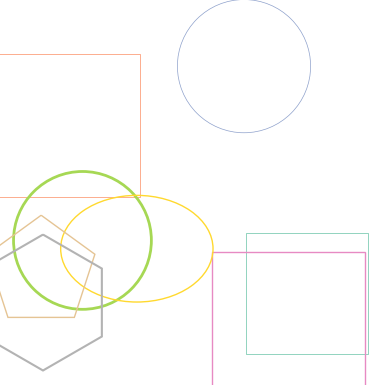[{"shape": "square", "thickness": 0.5, "radius": 0.79, "center": [0.797, 0.238]}, {"shape": "square", "thickness": 0.5, "radius": 0.93, "center": [0.179, 0.674]}, {"shape": "circle", "thickness": 0.5, "radius": 0.86, "center": [0.634, 0.828]}, {"shape": "square", "thickness": 1, "radius": 1.0, "center": [0.75, 0.145]}, {"shape": "circle", "thickness": 2, "radius": 0.9, "center": [0.214, 0.376]}, {"shape": "oval", "thickness": 1, "radius": 0.99, "center": [0.355, 0.354]}, {"shape": "pentagon", "thickness": 1, "radius": 0.73, "center": [0.107, 0.294]}, {"shape": "hexagon", "thickness": 1.5, "radius": 0.88, "center": [0.112, 0.214]}]